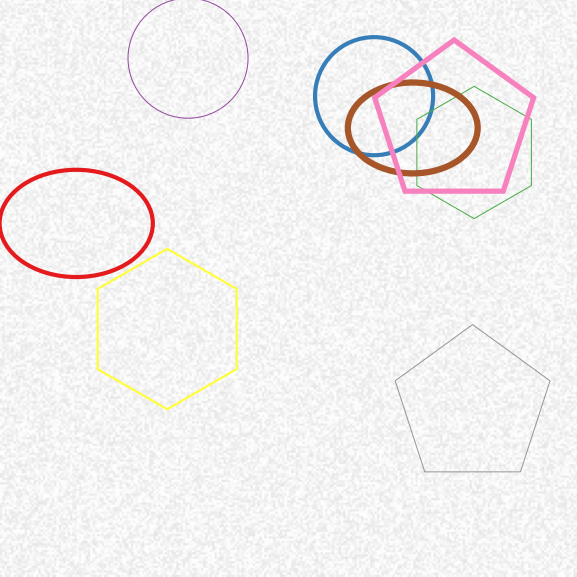[{"shape": "oval", "thickness": 2, "radius": 0.66, "center": [0.132, 0.612]}, {"shape": "circle", "thickness": 2, "radius": 0.51, "center": [0.648, 0.833]}, {"shape": "hexagon", "thickness": 0.5, "radius": 0.57, "center": [0.821, 0.735]}, {"shape": "circle", "thickness": 0.5, "radius": 0.52, "center": [0.326, 0.898]}, {"shape": "hexagon", "thickness": 1, "radius": 0.69, "center": [0.289, 0.429]}, {"shape": "oval", "thickness": 3, "radius": 0.56, "center": [0.715, 0.778]}, {"shape": "pentagon", "thickness": 2.5, "radius": 0.72, "center": [0.786, 0.785]}, {"shape": "pentagon", "thickness": 0.5, "radius": 0.7, "center": [0.818, 0.296]}]